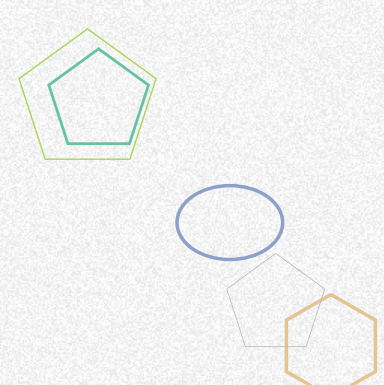[{"shape": "pentagon", "thickness": 2, "radius": 0.68, "center": [0.256, 0.737]}, {"shape": "oval", "thickness": 2.5, "radius": 0.69, "center": [0.597, 0.422]}, {"shape": "pentagon", "thickness": 1, "radius": 0.94, "center": [0.227, 0.738]}, {"shape": "hexagon", "thickness": 2.5, "radius": 0.67, "center": [0.859, 0.102]}, {"shape": "pentagon", "thickness": 0.5, "radius": 0.67, "center": [0.716, 0.208]}]